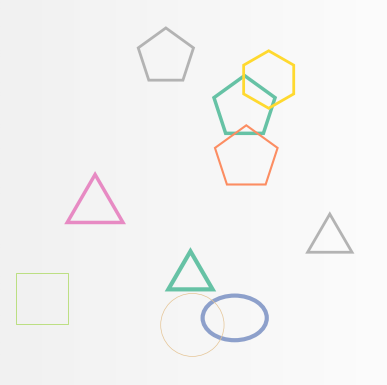[{"shape": "triangle", "thickness": 3, "radius": 0.33, "center": [0.491, 0.281]}, {"shape": "pentagon", "thickness": 2.5, "radius": 0.41, "center": [0.631, 0.721]}, {"shape": "pentagon", "thickness": 1.5, "radius": 0.42, "center": [0.636, 0.59]}, {"shape": "oval", "thickness": 3, "radius": 0.41, "center": [0.606, 0.174]}, {"shape": "triangle", "thickness": 2.5, "radius": 0.42, "center": [0.245, 0.464]}, {"shape": "square", "thickness": 0.5, "radius": 0.34, "center": [0.11, 0.225]}, {"shape": "hexagon", "thickness": 2, "radius": 0.37, "center": [0.693, 0.793]}, {"shape": "circle", "thickness": 0.5, "radius": 0.41, "center": [0.496, 0.156]}, {"shape": "pentagon", "thickness": 2, "radius": 0.37, "center": [0.428, 0.852]}, {"shape": "triangle", "thickness": 2, "radius": 0.33, "center": [0.851, 0.378]}]